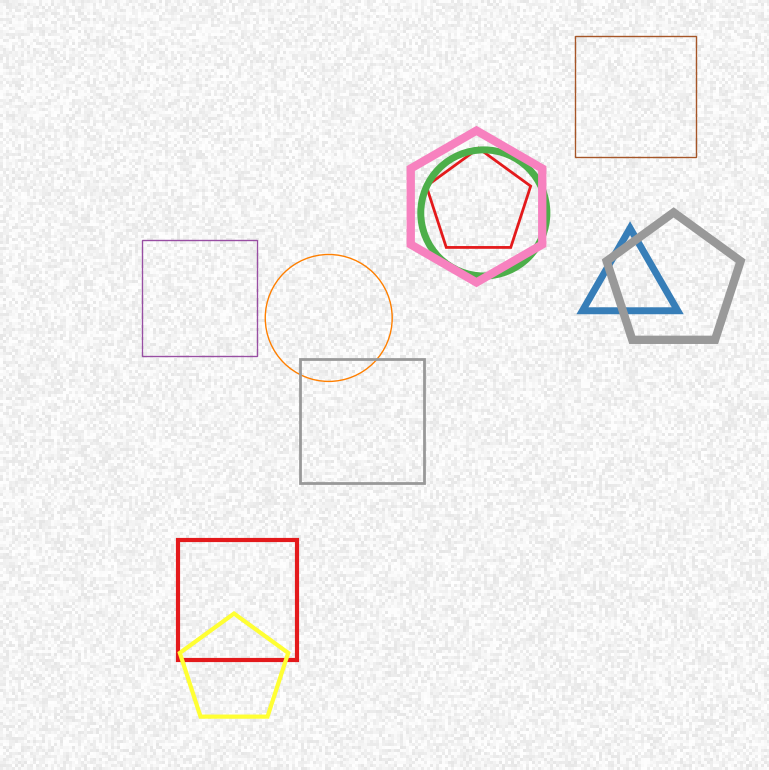[{"shape": "pentagon", "thickness": 1, "radius": 0.36, "center": [0.621, 0.736]}, {"shape": "square", "thickness": 1.5, "radius": 0.39, "center": [0.308, 0.221]}, {"shape": "triangle", "thickness": 2.5, "radius": 0.36, "center": [0.818, 0.632]}, {"shape": "circle", "thickness": 2.5, "radius": 0.41, "center": [0.628, 0.723]}, {"shape": "square", "thickness": 0.5, "radius": 0.37, "center": [0.259, 0.613]}, {"shape": "circle", "thickness": 0.5, "radius": 0.41, "center": [0.427, 0.587]}, {"shape": "pentagon", "thickness": 1.5, "radius": 0.37, "center": [0.304, 0.129]}, {"shape": "square", "thickness": 0.5, "radius": 0.39, "center": [0.826, 0.874]}, {"shape": "hexagon", "thickness": 3, "radius": 0.49, "center": [0.619, 0.732]}, {"shape": "pentagon", "thickness": 3, "radius": 0.46, "center": [0.875, 0.633]}, {"shape": "square", "thickness": 1, "radius": 0.4, "center": [0.47, 0.453]}]